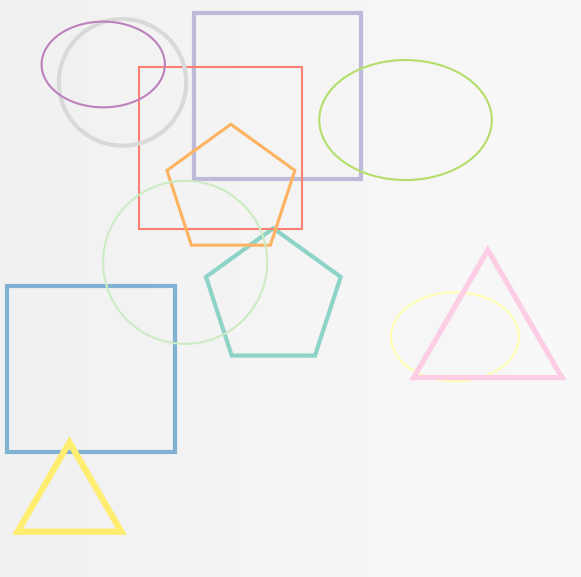[{"shape": "pentagon", "thickness": 2, "radius": 0.61, "center": [0.47, 0.482]}, {"shape": "oval", "thickness": 1, "radius": 0.55, "center": [0.783, 0.416]}, {"shape": "square", "thickness": 2, "radius": 0.72, "center": [0.478, 0.833]}, {"shape": "square", "thickness": 1, "radius": 0.7, "center": [0.379, 0.743]}, {"shape": "square", "thickness": 2, "radius": 0.72, "center": [0.156, 0.36]}, {"shape": "pentagon", "thickness": 1.5, "radius": 0.58, "center": [0.397, 0.668]}, {"shape": "oval", "thickness": 1, "radius": 0.74, "center": [0.698, 0.791]}, {"shape": "triangle", "thickness": 2.5, "radius": 0.74, "center": [0.839, 0.419]}, {"shape": "circle", "thickness": 2, "radius": 0.55, "center": [0.211, 0.857]}, {"shape": "oval", "thickness": 1, "radius": 0.53, "center": [0.178, 0.887]}, {"shape": "circle", "thickness": 1, "radius": 0.71, "center": [0.319, 0.545]}, {"shape": "triangle", "thickness": 3, "radius": 0.52, "center": [0.119, 0.13]}]